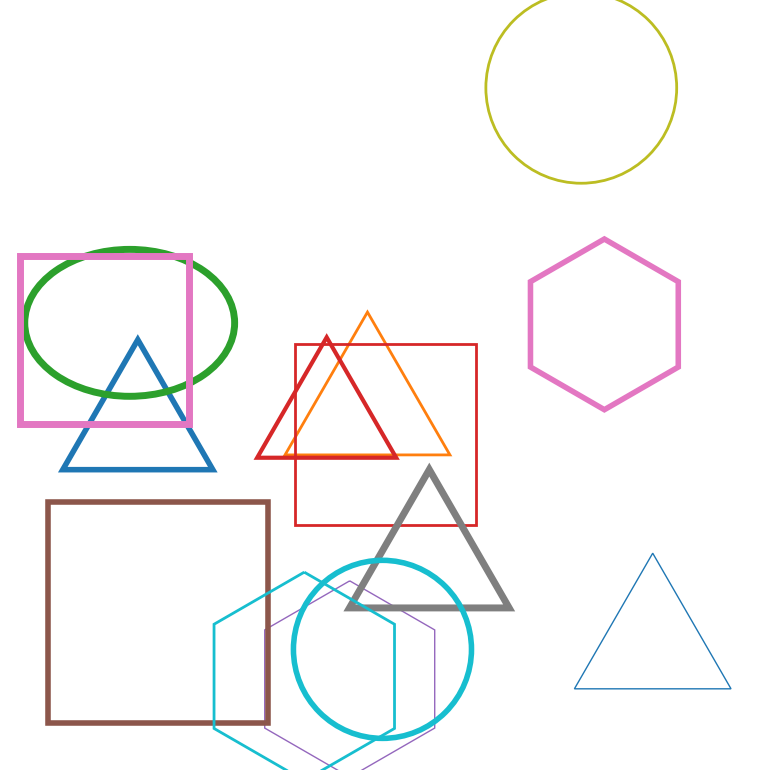[{"shape": "triangle", "thickness": 0.5, "radius": 0.59, "center": [0.848, 0.164]}, {"shape": "triangle", "thickness": 2, "radius": 0.56, "center": [0.179, 0.446]}, {"shape": "triangle", "thickness": 1, "radius": 0.62, "center": [0.477, 0.471]}, {"shape": "oval", "thickness": 2.5, "radius": 0.68, "center": [0.168, 0.581]}, {"shape": "square", "thickness": 1, "radius": 0.59, "center": [0.501, 0.435]}, {"shape": "triangle", "thickness": 1.5, "radius": 0.52, "center": [0.424, 0.458]}, {"shape": "hexagon", "thickness": 0.5, "radius": 0.64, "center": [0.454, 0.118]}, {"shape": "square", "thickness": 2, "radius": 0.72, "center": [0.205, 0.205]}, {"shape": "square", "thickness": 2.5, "radius": 0.55, "center": [0.136, 0.558]}, {"shape": "hexagon", "thickness": 2, "radius": 0.55, "center": [0.785, 0.579]}, {"shape": "triangle", "thickness": 2.5, "radius": 0.6, "center": [0.558, 0.27]}, {"shape": "circle", "thickness": 1, "radius": 0.62, "center": [0.755, 0.886]}, {"shape": "circle", "thickness": 2, "radius": 0.58, "center": [0.497, 0.157]}, {"shape": "hexagon", "thickness": 1, "radius": 0.68, "center": [0.395, 0.122]}]